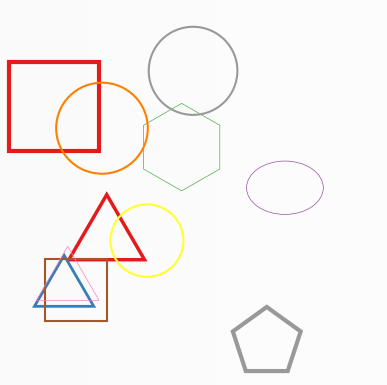[{"shape": "triangle", "thickness": 2.5, "radius": 0.56, "center": [0.275, 0.382]}, {"shape": "square", "thickness": 3, "radius": 0.58, "center": [0.14, 0.723]}, {"shape": "triangle", "thickness": 2, "radius": 0.44, "center": [0.165, 0.249]}, {"shape": "hexagon", "thickness": 0.5, "radius": 0.57, "center": [0.469, 0.618]}, {"shape": "oval", "thickness": 0.5, "radius": 0.5, "center": [0.735, 0.512]}, {"shape": "circle", "thickness": 1.5, "radius": 0.59, "center": [0.263, 0.667]}, {"shape": "circle", "thickness": 1.5, "radius": 0.47, "center": [0.379, 0.375]}, {"shape": "square", "thickness": 1.5, "radius": 0.4, "center": [0.196, 0.246]}, {"shape": "triangle", "thickness": 0.5, "radius": 0.47, "center": [0.175, 0.267]}, {"shape": "circle", "thickness": 1.5, "radius": 0.57, "center": [0.498, 0.816]}, {"shape": "pentagon", "thickness": 3, "radius": 0.46, "center": [0.688, 0.111]}]